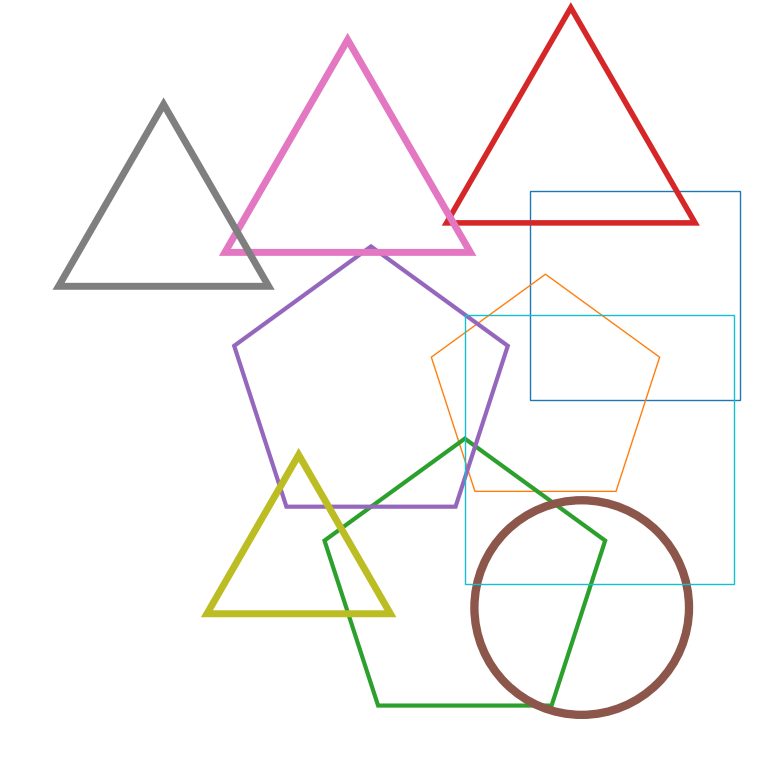[{"shape": "square", "thickness": 0.5, "radius": 0.68, "center": [0.824, 0.616]}, {"shape": "pentagon", "thickness": 0.5, "radius": 0.78, "center": [0.708, 0.488]}, {"shape": "pentagon", "thickness": 1.5, "radius": 0.96, "center": [0.604, 0.239]}, {"shape": "triangle", "thickness": 2, "radius": 0.93, "center": [0.741, 0.804]}, {"shape": "pentagon", "thickness": 1.5, "radius": 0.93, "center": [0.482, 0.493]}, {"shape": "circle", "thickness": 3, "radius": 0.7, "center": [0.755, 0.211]}, {"shape": "triangle", "thickness": 2.5, "radius": 0.92, "center": [0.452, 0.764]}, {"shape": "triangle", "thickness": 2.5, "radius": 0.79, "center": [0.212, 0.707]}, {"shape": "triangle", "thickness": 2.5, "radius": 0.69, "center": [0.388, 0.272]}, {"shape": "square", "thickness": 0.5, "radius": 0.87, "center": [0.778, 0.416]}]